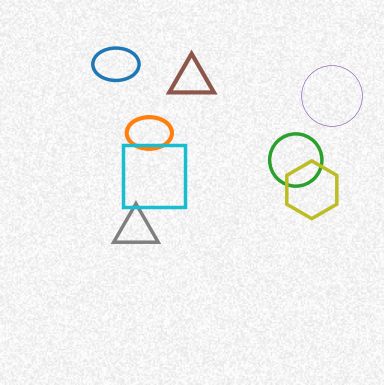[{"shape": "oval", "thickness": 2.5, "radius": 0.3, "center": [0.301, 0.833]}, {"shape": "oval", "thickness": 3, "radius": 0.29, "center": [0.388, 0.655]}, {"shape": "circle", "thickness": 2.5, "radius": 0.34, "center": [0.768, 0.584]}, {"shape": "circle", "thickness": 0.5, "radius": 0.39, "center": [0.862, 0.751]}, {"shape": "triangle", "thickness": 3, "radius": 0.34, "center": [0.498, 0.793]}, {"shape": "triangle", "thickness": 2.5, "radius": 0.33, "center": [0.353, 0.404]}, {"shape": "hexagon", "thickness": 2.5, "radius": 0.37, "center": [0.81, 0.507]}, {"shape": "square", "thickness": 2.5, "radius": 0.4, "center": [0.4, 0.543]}]